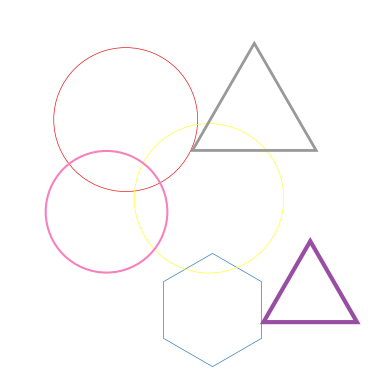[{"shape": "circle", "thickness": 0.5, "radius": 0.93, "center": [0.327, 0.689]}, {"shape": "hexagon", "thickness": 0.5, "radius": 0.74, "center": [0.552, 0.195]}, {"shape": "triangle", "thickness": 3, "radius": 0.7, "center": [0.806, 0.233]}, {"shape": "circle", "thickness": 0.5, "radius": 0.97, "center": [0.543, 0.485]}, {"shape": "circle", "thickness": 1.5, "radius": 0.79, "center": [0.277, 0.45]}, {"shape": "triangle", "thickness": 2, "radius": 0.93, "center": [0.661, 0.702]}]